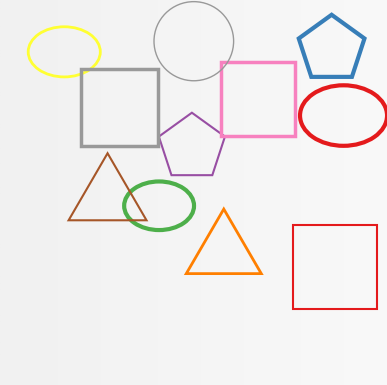[{"shape": "square", "thickness": 1.5, "radius": 0.55, "center": [0.865, 0.306]}, {"shape": "oval", "thickness": 3, "radius": 0.56, "center": [0.887, 0.7]}, {"shape": "pentagon", "thickness": 3, "radius": 0.45, "center": [0.856, 0.872]}, {"shape": "oval", "thickness": 3, "radius": 0.45, "center": [0.411, 0.466]}, {"shape": "pentagon", "thickness": 1.5, "radius": 0.45, "center": [0.495, 0.618]}, {"shape": "triangle", "thickness": 2, "radius": 0.56, "center": [0.578, 0.345]}, {"shape": "oval", "thickness": 2, "radius": 0.47, "center": [0.166, 0.865]}, {"shape": "triangle", "thickness": 1.5, "radius": 0.58, "center": [0.278, 0.486]}, {"shape": "square", "thickness": 2.5, "radius": 0.48, "center": [0.665, 0.743]}, {"shape": "square", "thickness": 2.5, "radius": 0.5, "center": [0.31, 0.721]}, {"shape": "circle", "thickness": 1, "radius": 0.51, "center": [0.5, 0.893]}]